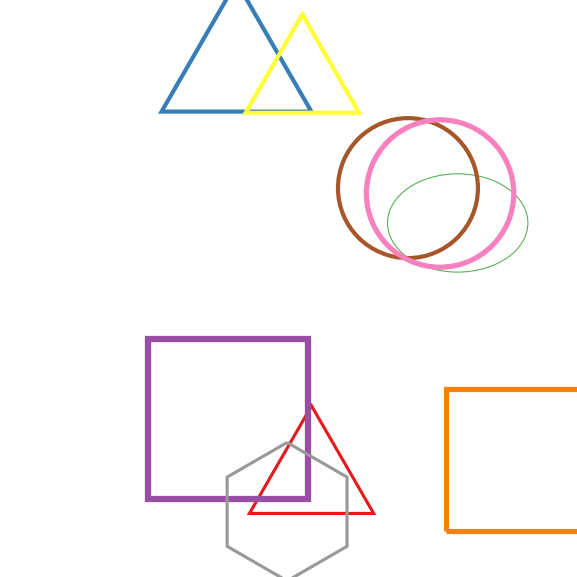[{"shape": "triangle", "thickness": 1.5, "radius": 0.62, "center": [0.54, 0.172]}, {"shape": "triangle", "thickness": 2, "radius": 0.75, "center": [0.409, 0.881]}, {"shape": "oval", "thickness": 0.5, "radius": 0.61, "center": [0.793, 0.613]}, {"shape": "square", "thickness": 3, "radius": 0.69, "center": [0.395, 0.274]}, {"shape": "square", "thickness": 2.5, "radius": 0.61, "center": [0.895, 0.203]}, {"shape": "triangle", "thickness": 2, "radius": 0.57, "center": [0.524, 0.861]}, {"shape": "circle", "thickness": 2, "radius": 0.61, "center": [0.706, 0.673]}, {"shape": "circle", "thickness": 2.5, "radius": 0.64, "center": [0.762, 0.664]}, {"shape": "hexagon", "thickness": 1.5, "radius": 0.6, "center": [0.497, 0.113]}]